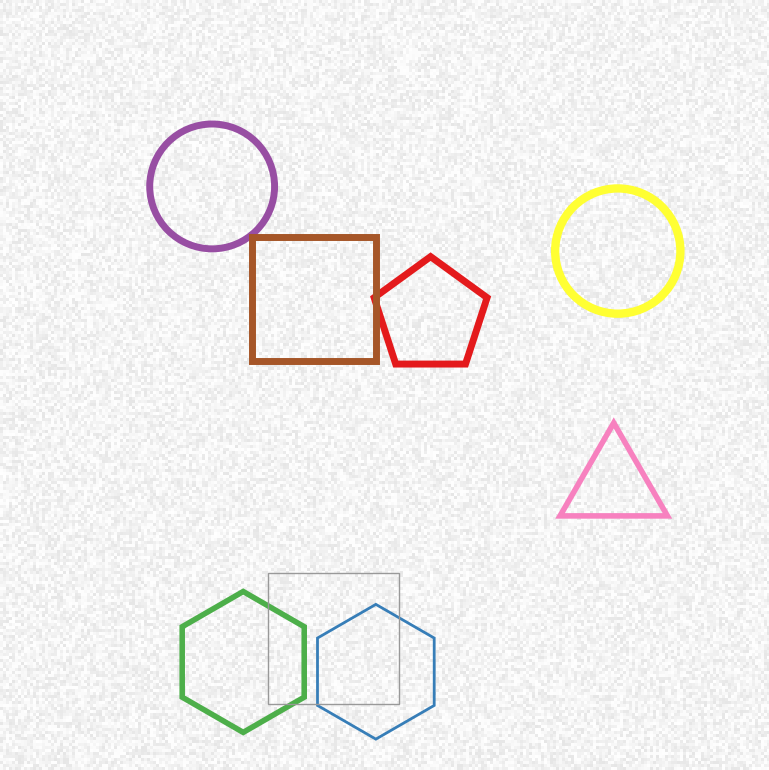[{"shape": "pentagon", "thickness": 2.5, "radius": 0.39, "center": [0.559, 0.59]}, {"shape": "hexagon", "thickness": 1, "radius": 0.44, "center": [0.488, 0.128]}, {"shape": "hexagon", "thickness": 2, "radius": 0.46, "center": [0.316, 0.14]}, {"shape": "circle", "thickness": 2.5, "radius": 0.41, "center": [0.276, 0.758]}, {"shape": "circle", "thickness": 3, "radius": 0.41, "center": [0.802, 0.674]}, {"shape": "square", "thickness": 2.5, "radius": 0.4, "center": [0.408, 0.612]}, {"shape": "triangle", "thickness": 2, "radius": 0.4, "center": [0.797, 0.37]}, {"shape": "square", "thickness": 0.5, "radius": 0.42, "center": [0.434, 0.171]}]